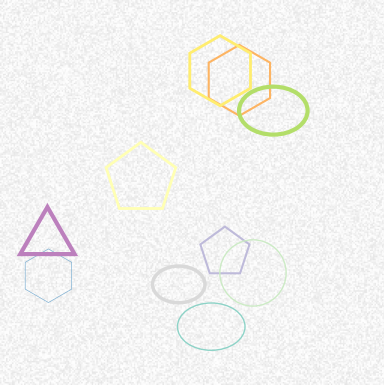[{"shape": "oval", "thickness": 1, "radius": 0.44, "center": [0.549, 0.152]}, {"shape": "pentagon", "thickness": 2, "radius": 0.48, "center": [0.366, 0.535]}, {"shape": "pentagon", "thickness": 1.5, "radius": 0.34, "center": [0.584, 0.344]}, {"shape": "hexagon", "thickness": 0.5, "radius": 0.35, "center": [0.126, 0.284]}, {"shape": "hexagon", "thickness": 1.5, "radius": 0.46, "center": [0.622, 0.791]}, {"shape": "oval", "thickness": 3, "radius": 0.44, "center": [0.71, 0.713]}, {"shape": "oval", "thickness": 2.5, "radius": 0.34, "center": [0.464, 0.261]}, {"shape": "triangle", "thickness": 3, "radius": 0.41, "center": [0.123, 0.381]}, {"shape": "circle", "thickness": 1, "radius": 0.43, "center": [0.657, 0.291]}, {"shape": "hexagon", "thickness": 2, "radius": 0.46, "center": [0.572, 0.816]}]